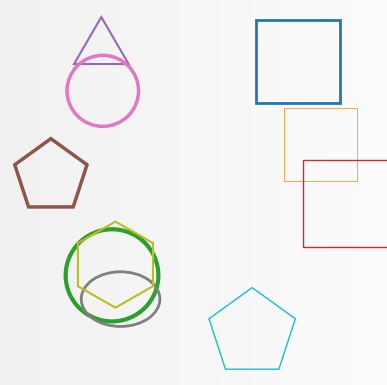[{"shape": "square", "thickness": 2, "radius": 0.54, "center": [0.769, 0.84]}, {"shape": "square", "thickness": 0.5, "radius": 0.47, "center": [0.828, 0.625]}, {"shape": "circle", "thickness": 3, "radius": 0.6, "center": [0.289, 0.285]}, {"shape": "square", "thickness": 1, "radius": 0.57, "center": [0.894, 0.472]}, {"shape": "triangle", "thickness": 1.5, "radius": 0.41, "center": [0.261, 0.874]}, {"shape": "pentagon", "thickness": 2.5, "radius": 0.49, "center": [0.131, 0.542]}, {"shape": "circle", "thickness": 2.5, "radius": 0.46, "center": [0.265, 0.764]}, {"shape": "oval", "thickness": 2, "radius": 0.51, "center": [0.311, 0.223]}, {"shape": "hexagon", "thickness": 1.5, "radius": 0.56, "center": [0.298, 0.313]}, {"shape": "pentagon", "thickness": 1, "radius": 0.59, "center": [0.651, 0.136]}]